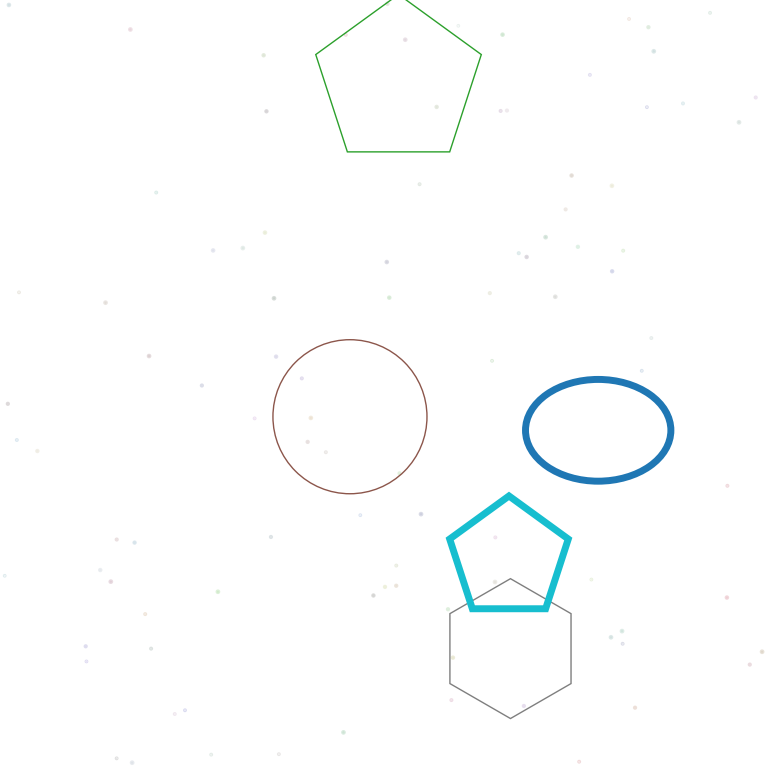[{"shape": "oval", "thickness": 2.5, "radius": 0.47, "center": [0.777, 0.441]}, {"shape": "pentagon", "thickness": 0.5, "radius": 0.57, "center": [0.518, 0.894]}, {"shape": "circle", "thickness": 0.5, "radius": 0.5, "center": [0.454, 0.459]}, {"shape": "hexagon", "thickness": 0.5, "radius": 0.45, "center": [0.663, 0.158]}, {"shape": "pentagon", "thickness": 2.5, "radius": 0.4, "center": [0.661, 0.275]}]